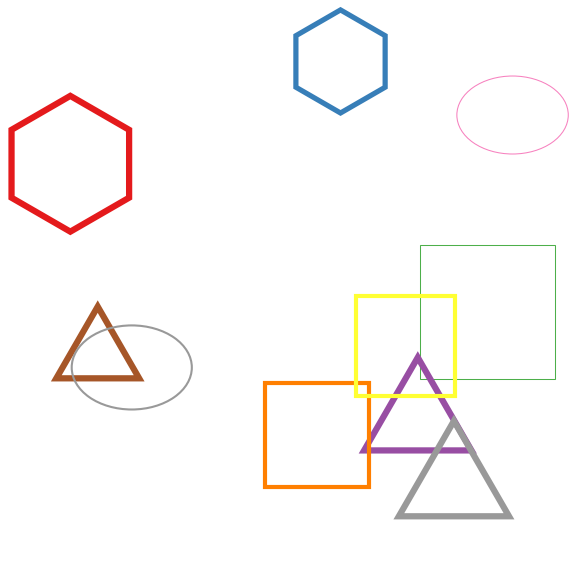[{"shape": "hexagon", "thickness": 3, "radius": 0.59, "center": [0.122, 0.716]}, {"shape": "hexagon", "thickness": 2.5, "radius": 0.45, "center": [0.59, 0.893]}, {"shape": "square", "thickness": 0.5, "radius": 0.58, "center": [0.844, 0.459]}, {"shape": "triangle", "thickness": 3, "radius": 0.54, "center": [0.723, 0.273]}, {"shape": "square", "thickness": 2, "radius": 0.45, "center": [0.549, 0.245]}, {"shape": "square", "thickness": 2, "radius": 0.43, "center": [0.702, 0.4]}, {"shape": "triangle", "thickness": 3, "radius": 0.41, "center": [0.169, 0.385]}, {"shape": "oval", "thickness": 0.5, "radius": 0.48, "center": [0.888, 0.8]}, {"shape": "triangle", "thickness": 3, "radius": 0.55, "center": [0.786, 0.16]}, {"shape": "oval", "thickness": 1, "radius": 0.52, "center": [0.228, 0.363]}]